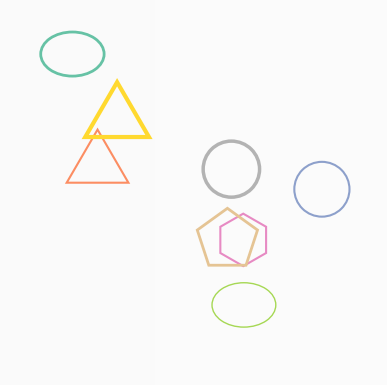[{"shape": "oval", "thickness": 2, "radius": 0.41, "center": [0.187, 0.86]}, {"shape": "triangle", "thickness": 1.5, "radius": 0.46, "center": [0.252, 0.571]}, {"shape": "circle", "thickness": 1.5, "radius": 0.36, "center": [0.831, 0.508]}, {"shape": "hexagon", "thickness": 1.5, "radius": 0.34, "center": [0.628, 0.377]}, {"shape": "oval", "thickness": 1, "radius": 0.41, "center": [0.629, 0.208]}, {"shape": "triangle", "thickness": 3, "radius": 0.47, "center": [0.302, 0.692]}, {"shape": "pentagon", "thickness": 2, "radius": 0.41, "center": [0.587, 0.377]}, {"shape": "circle", "thickness": 2.5, "radius": 0.36, "center": [0.597, 0.561]}]